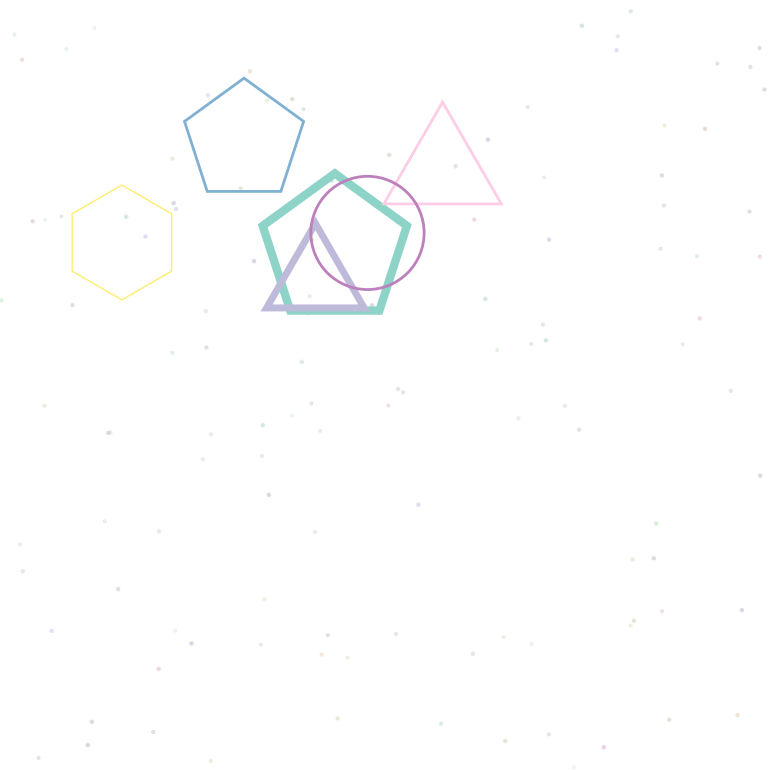[{"shape": "pentagon", "thickness": 3, "radius": 0.49, "center": [0.435, 0.676]}, {"shape": "triangle", "thickness": 2.5, "radius": 0.37, "center": [0.41, 0.637]}, {"shape": "pentagon", "thickness": 1, "radius": 0.41, "center": [0.317, 0.817]}, {"shape": "triangle", "thickness": 1, "radius": 0.44, "center": [0.575, 0.779]}, {"shape": "circle", "thickness": 1, "radius": 0.37, "center": [0.477, 0.697]}, {"shape": "hexagon", "thickness": 0.5, "radius": 0.37, "center": [0.158, 0.685]}]